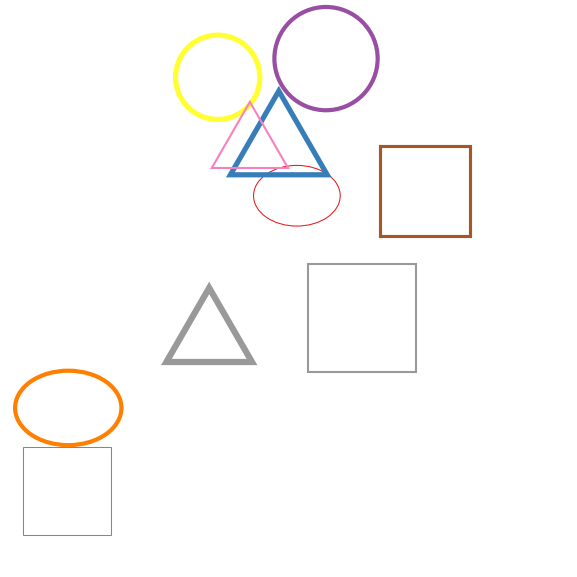[{"shape": "oval", "thickness": 0.5, "radius": 0.38, "center": [0.514, 0.66]}, {"shape": "triangle", "thickness": 2.5, "radius": 0.48, "center": [0.483, 0.745]}, {"shape": "square", "thickness": 0.5, "radius": 0.38, "center": [0.116, 0.149]}, {"shape": "circle", "thickness": 2, "radius": 0.45, "center": [0.565, 0.898]}, {"shape": "oval", "thickness": 2, "radius": 0.46, "center": [0.118, 0.293]}, {"shape": "circle", "thickness": 2.5, "radius": 0.36, "center": [0.377, 0.865]}, {"shape": "square", "thickness": 1.5, "radius": 0.39, "center": [0.735, 0.669]}, {"shape": "triangle", "thickness": 1, "radius": 0.38, "center": [0.433, 0.746]}, {"shape": "square", "thickness": 1, "radius": 0.47, "center": [0.627, 0.448]}, {"shape": "triangle", "thickness": 3, "radius": 0.43, "center": [0.362, 0.415]}]